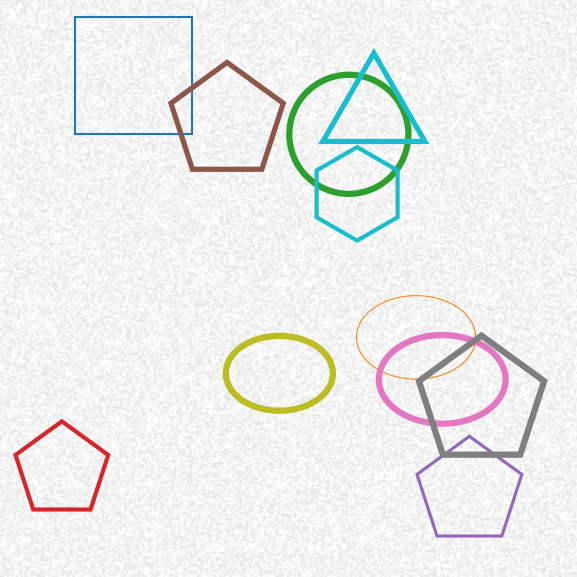[{"shape": "square", "thickness": 1, "radius": 0.51, "center": [0.231, 0.868]}, {"shape": "oval", "thickness": 0.5, "radius": 0.52, "center": [0.721, 0.415]}, {"shape": "circle", "thickness": 3, "radius": 0.52, "center": [0.604, 0.767]}, {"shape": "pentagon", "thickness": 2, "radius": 0.42, "center": [0.107, 0.185]}, {"shape": "pentagon", "thickness": 1.5, "radius": 0.48, "center": [0.813, 0.148]}, {"shape": "pentagon", "thickness": 2.5, "radius": 0.51, "center": [0.393, 0.789]}, {"shape": "oval", "thickness": 3, "radius": 0.55, "center": [0.766, 0.342]}, {"shape": "pentagon", "thickness": 3, "radius": 0.57, "center": [0.834, 0.304]}, {"shape": "oval", "thickness": 3, "radius": 0.46, "center": [0.484, 0.353]}, {"shape": "hexagon", "thickness": 2, "radius": 0.4, "center": [0.618, 0.663]}, {"shape": "triangle", "thickness": 2.5, "radius": 0.51, "center": [0.647, 0.805]}]